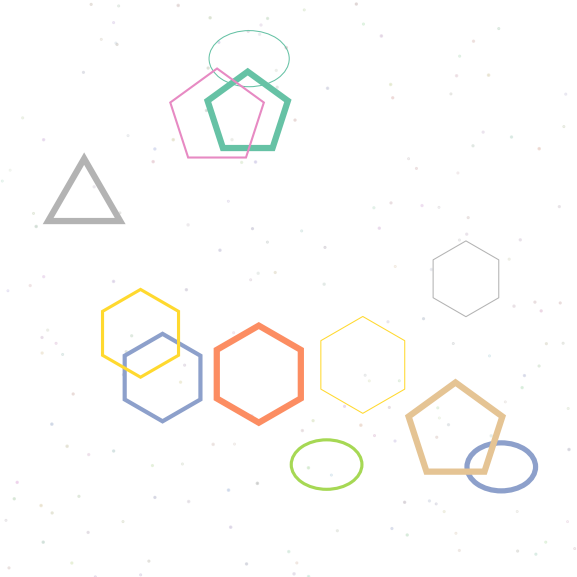[{"shape": "oval", "thickness": 0.5, "radius": 0.35, "center": [0.431, 0.898]}, {"shape": "pentagon", "thickness": 3, "radius": 0.37, "center": [0.429, 0.802]}, {"shape": "hexagon", "thickness": 3, "radius": 0.42, "center": [0.448, 0.351]}, {"shape": "oval", "thickness": 2.5, "radius": 0.3, "center": [0.868, 0.191]}, {"shape": "hexagon", "thickness": 2, "radius": 0.38, "center": [0.281, 0.345]}, {"shape": "pentagon", "thickness": 1, "radius": 0.43, "center": [0.376, 0.795]}, {"shape": "oval", "thickness": 1.5, "radius": 0.31, "center": [0.566, 0.195]}, {"shape": "hexagon", "thickness": 1.5, "radius": 0.38, "center": [0.243, 0.422]}, {"shape": "hexagon", "thickness": 0.5, "radius": 0.42, "center": [0.628, 0.367]}, {"shape": "pentagon", "thickness": 3, "radius": 0.43, "center": [0.789, 0.251]}, {"shape": "triangle", "thickness": 3, "radius": 0.36, "center": [0.146, 0.652]}, {"shape": "hexagon", "thickness": 0.5, "radius": 0.33, "center": [0.807, 0.516]}]